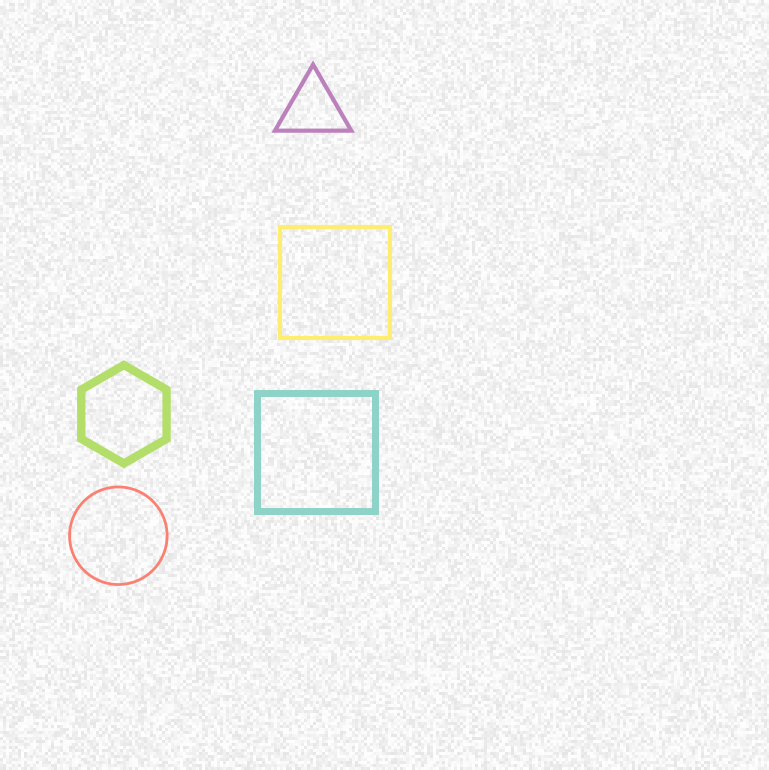[{"shape": "square", "thickness": 2.5, "radius": 0.38, "center": [0.411, 0.412]}, {"shape": "circle", "thickness": 1, "radius": 0.32, "center": [0.154, 0.304]}, {"shape": "hexagon", "thickness": 3, "radius": 0.32, "center": [0.161, 0.462]}, {"shape": "triangle", "thickness": 1.5, "radius": 0.29, "center": [0.407, 0.859]}, {"shape": "square", "thickness": 1.5, "radius": 0.36, "center": [0.435, 0.633]}]